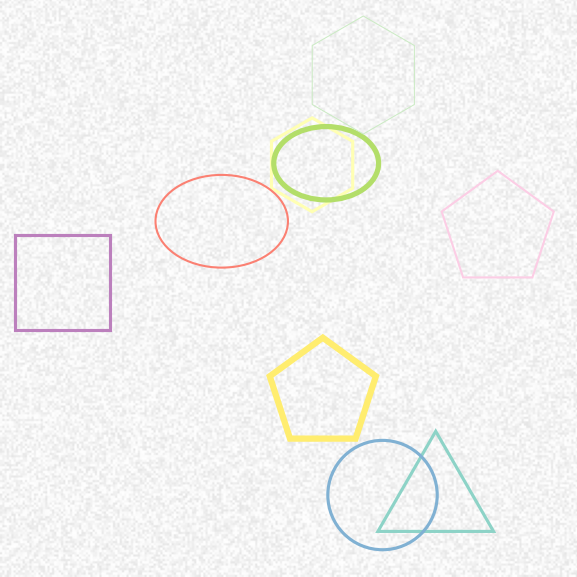[{"shape": "triangle", "thickness": 1.5, "radius": 0.58, "center": [0.754, 0.137]}, {"shape": "hexagon", "thickness": 1.5, "radius": 0.41, "center": [0.54, 0.714]}, {"shape": "oval", "thickness": 1, "radius": 0.57, "center": [0.384, 0.616]}, {"shape": "circle", "thickness": 1.5, "radius": 0.47, "center": [0.662, 0.142]}, {"shape": "oval", "thickness": 2.5, "radius": 0.45, "center": [0.565, 0.716]}, {"shape": "pentagon", "thickness": 1, "radius": 0.51, "center": [0.862, 0.601]}, {"shape": "square", "thickness": 1.5, "radius": 0.41, "center": [0.109, 0.51]}, {"shape": "hexagon", "thickness": 0.5, "radius": 0.51, "center": [0.629, 0.869]}, {"shape": "pentagon", "thickness": 3, "radius": 0.48, "center": [0.559, 0.318]}]